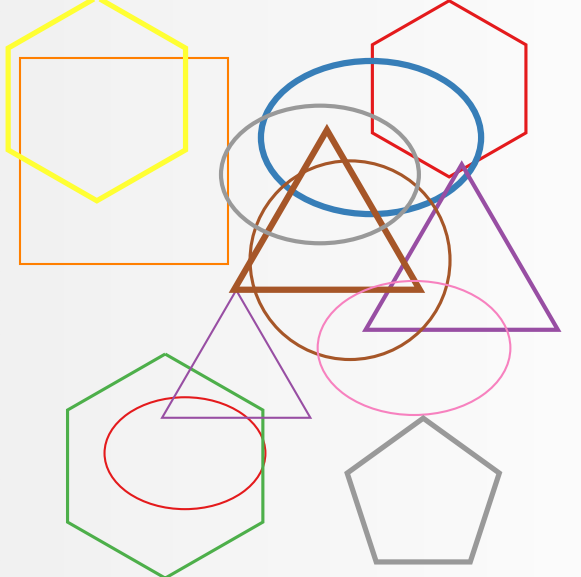[{"shape": "hexagon", "thickness": 1.5, "radius": 0.76, "center": [0.773, 0.845]}, {"shape": "oval", "thickness": 1, "radius": 0.69, "center": [0.318, 0.214]}, {"shape": "oval", "thickness": 3, "radius": 0.95, "center": [0.638, 0.761]}, {"shape": "hexagon", "thickness": 1.5, "radius": 0.97, "center": [0.284, 0.192]}, {"shape": "triangle", "thickness": 1, "radius": 0.74, "center": [0.406, 0.349]}, {"shape": "triangle", "thickness": 2, "radius": 0.95, "center": [0.794, 0.524]}, {"shape": "square", "thickness": 1, "radius": 0.89, "center": [0.213, 0.721]}, {"shape": "hexagon", "thickness": 2.5, "radius": 0.88, "center": [0.167, 0.828]}, {"shape": "triangle", "thickness": 3, "radius": 0.92, "center": [0.562, 0.59]}, {"shape": "circle", "thickness": 1.5, "radius": 0.86, "center": [0.602, 0.549]}, {"shape": "oval", "thickness": 1, "radius": 0.83, "center": [0.712, 0.397]}, {"shape": "pentagon", "thickness": 2.5, "radius": 0.69, "center": [0.728, 0.137]}, {"shape": "oval", "thickness": 2, "radius": 0.85, "center": [0.55, 0.697]}]